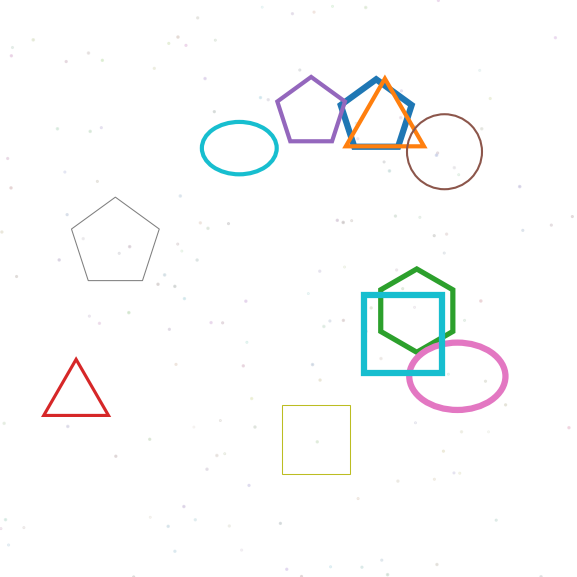[{"shape": "pentagon", "thickness": 3, "radius": 0.32, "center": [0.651, 0.797]}, {"shape": "triangle", "thickness": 2, "radius": 0.39, "center": [0.666, 0.785]}, {"shape": "hexagon", "thickness": 2.5, "radius": 0.36, "center": [0.722, 0.461]}, {"shape": "triangle", "thickness": 1.5, "radius": 0.32, "center": [0.132, 0.312]}, {"shape": "pentagon", "thickness": 2, "radius": 0.31, "center": [0.539, 0.804]}, {"shape": "circle", "thickness": 1, "radius": 0.32, "center": [0.77, 0.736]}, {"shape": "oval", "thickness": 3, "radius": 0.42, "center": [0.792, 0.348]}, {"shape": "pentagon", "thickness": 0.5, "radius": 0.4, "center": [0.2, 0.578]}, {"shape": "square", "thickness": 0.5, "radius": 0.3, "center": [0.548, 0.238]}, {"shape": "square", "thickness": 3, "radius": 0.34, "center": [0.698, 0.421]}, {"shape": "oval", "thickness": 2, "radius": 0.32, "center": [0.414, 0.743]}]